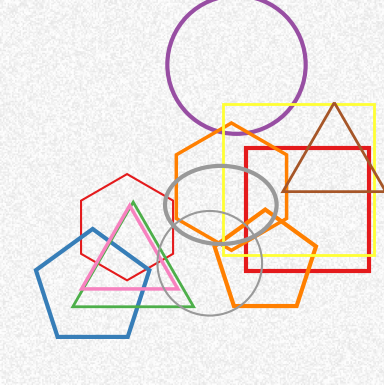[{"shape": "square", "thickness": 3, "radius": 0.8, "center": [0.799, 0.455]}, {"shape": "hexagon", "thickness": 1.5, "radius": 0.69, "center": [0.33, 0.41]}, {"shape": "pentagon", "thickness": 3, "radius": 0.78, "center": [0.241, 0.25]}, {"shape": "triangle", "thickness": 2, "radius": 0.91, "center": [0.346, 0.294]}, {"shape": "circle", "thickness": 3, "radius": 0.9, "center": [0.614, 0.832]}, {"shape": "pentagon", "thickness": 3, "radius": 0.69, "center": [0.689, 0.317]}, {"shape": "hexagon", "thickness": 2.5, "radius": 0.83, "center": [0.601, 0.515]}, {"shape": "square", "thickness": 2, "radius": 0.98, "center": [0.775, 0.534]}, {"shape": "triangle", "thickness": 2, "radius": 0.77, "center": [0.868, 0.579]}, {"shape": "triangle", "thickness": 2.5, "radius": 0.72, "center": [0.337, 0.322]}, {"shape": "circle", "thickness": 1.5, "radius": 0.68, "center": [0.545, 0.316]}, {"shape": "oval", "thickness": 3, "radius": 0.72, "center": [0.574, 0.468]}]